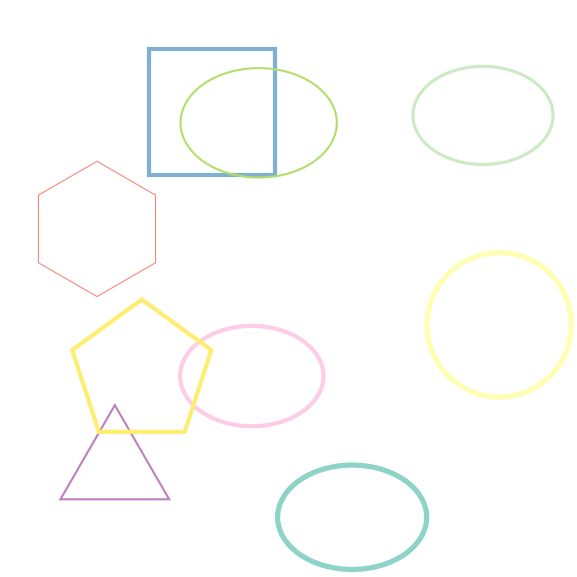[{"shape": "oval", "thickness": 2.5, "radius": 0.65, "center": [0.61, 0.103]}, {"shape": "circle", "thickness": 2.5, "radius": 0.62, "center": [0.865, 0.437]}, {"shape": "hexagon", "thickness": 0.5, "radius": 0.59, "center": [0.168, 0.603]}, {"shape": "square", "thickness": 2, "radius": 0.55, "center": [0.367, 0.806]}, {"shape": "oval", "thickness": 1, "radius": 0.68, "center": [0.448, 0.786]}, {"shape": "oval", "thickness": 2, "radius": 0.62, "center": [0.436, 0.348]}, {"shape": "triangle", "thickness": 1, "radius": 0.54, "center": [0.199, 0.189]}, {"shape": "oval", "thickness": 1.5, "radius": 0.61, "center": [0.836, 0.799]}, {"shape": "pentagon", "thickness": 2, "radius": 0.63, "center": [0.245, 0.354]}]